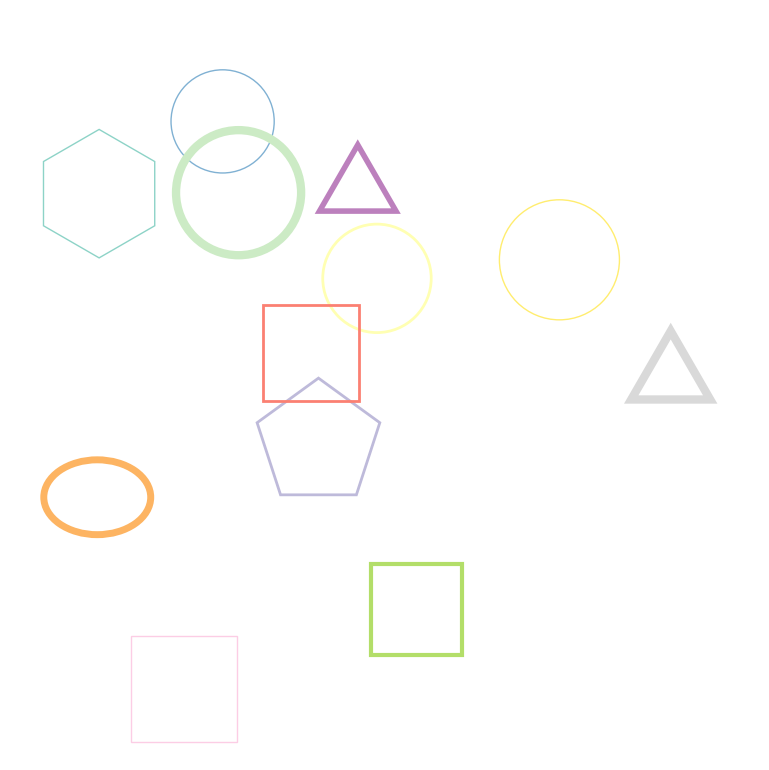[{"shape": "hexagon", "thickness": 0.5, "radius": 0.42, "center": [0.129, 0.749]}, {"shape": "circle", "thickness": 1, "radius": 0.35, "center": [0.49, 0.638]}, {"shape": "pentagon", "thickness": 1, "radius": 0.42, "center": [0.414, 0.425]}, {"shape": "square", "thickness": 1, "radius": 0.31, "center": [0.404, 0.541]}, {"shape": "circle", "thickness": 0.5, "radius": 0.33, "center": [0.289, 0.842]}, {"shape": "oval", "thickness": 2.5, "radius": 0.35, "center": [0.126, 0.354]}, {"shape": "square", "thickness": 1.5, "radius": 0.29, "center": [0.541, 0.208]}, {"shape": "square", "thickness": 0.5, "radius": 0.34, "center": [0.239, 0.105]}, {"shape": "triangle", "thickness": 3, "radius": 0.3, "center": [0.871, 0.511]}, {"shape": "triangle", "thickness": 2, "radius": 0.29, "center": [0.465, 0.755]}, {"shape": "circle", "thickness": 3, "radius": 0.41, "center": [0.31, 0.75]}, {"shape": "circle", "thickness": 0.5, "radius": 0.39, "center": [0.727, 0.663]}]